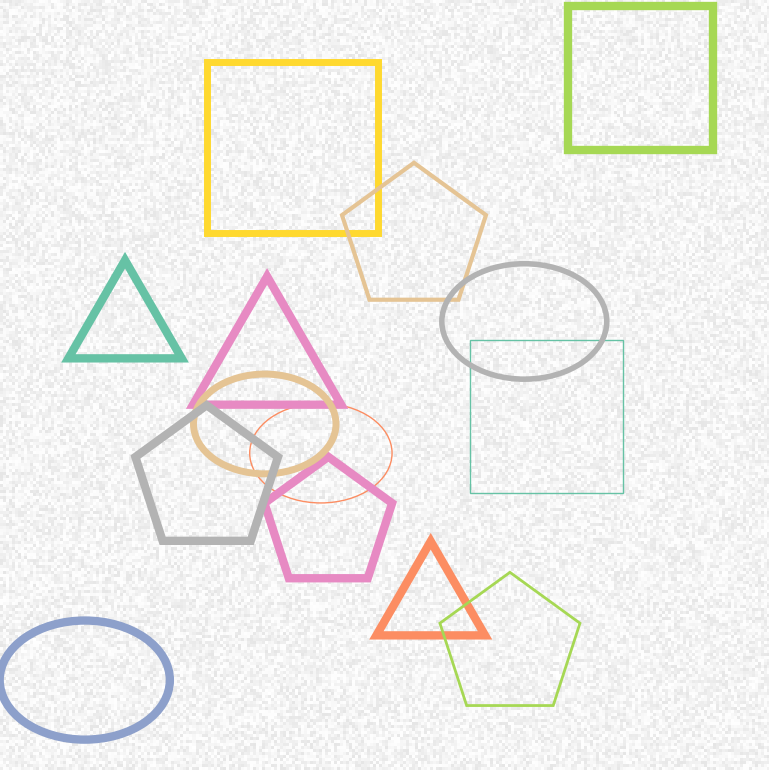[{"shape": "square", "thickness": 0.5, "radius": 0.5, "center": [0.71, 0.459]}, {"shape": "triangle", "thickness": 3, "radius": 0.42, "center": [0.162, 0.577]}, {"shape": "oval", "thickness": 0.5, "radius": 0.46, "center": [0.417, 0.412]}, {"shape": "triangle", "thickness": 3, "radius": 0.41, "center": [0.559, 0.216]}, {"shape": "oval", "thickness": 3, "radius": 0.55, "center": [0.11, 0.117]}, {"shape": "pentagon", "thickness": 3, "radius": 0.44, "center": [0.426, 0.32]}, {"shape": "triangle", "thickness": 3, "radius": 0.56, "center": [0.347, 0.53]}, {"shape": "square", "thickness": 3, "radius": 0.47, "center": [0.832, 0.898]}, {"shape": "pentagon", "thickness": 1, "radius": 0.48, "center": [0.662, 0.161]}, {"shape": "square", "thickness": 2.5, "radius": 0.56, "center": [0.38, 0.808]}, {"shape": "pentagon", "thickness": 1.5, "radius": 0.49, "center": [0.538, 0.69]}, {"shape": "oval", "thickness": 2.5, "radius": 0.46, "center": [0.344, 0.449]}, {"shape": "oval", "thickness": 2, "radius": 0.54, "center": [0.681, 0.583]}, {"shape": "pentagon", "thickness": 3, "radius": 0.49, "center": [0.268, 0.376]}]